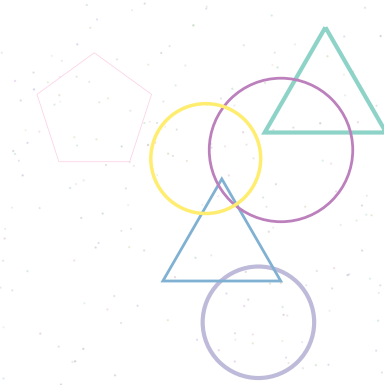[{"shape": "triangle", "thickness": 3, "radius": 0.91, "center": [0.845, 0.747]}, {"shape": "circle", "thickness": 3, "radius": 0.72, "center": [0.671, 0.163]}, {"shape": "triangle", "thickness": 2, "radius": 0.88, "center": [0.576, 0.358]}, {"shape": "pentagon", "thickness": 0.5, "radius": 0.78, "center": [0.245, 0.706]}, {"shape": "circle", "thickness": 2, "radius": 0.93, "center": [0.73, 0.61]}, {"shape": "circle", "thickness": 2.5, "radius": 0.71, "center": [0.534, 0.588]}]